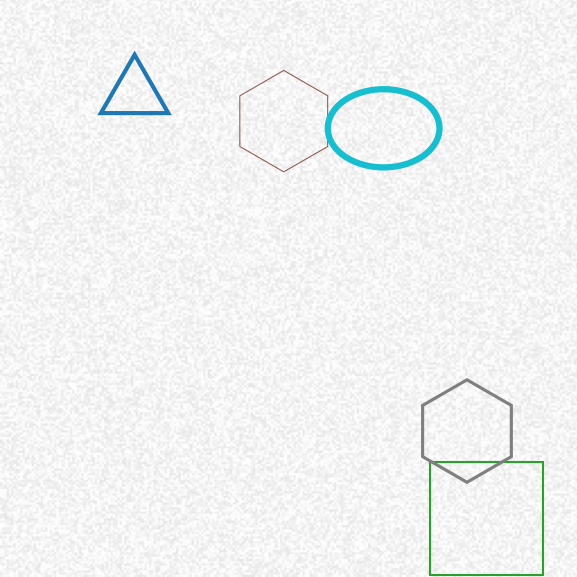[{"shape": "triangle", "thickness": 2, "radius": 0.34, "center": [0.233, 0.837]}, {"shape": "square", "thickness": 1, "radius": 0.49, "center": [0.843, 0.102]}, {"shape": "hexagon", "thickness": 0.5, "radius": 0.44, "center": [0.491, 0.789]}, {"shape": "hexagon", "thickness": 1.5, "radius": 0.44, "center": [0.809, 0.253]}, {"shape": "oval", "thickness": 3, "radius": 0.48, "center": [0.664, 0.777]}]